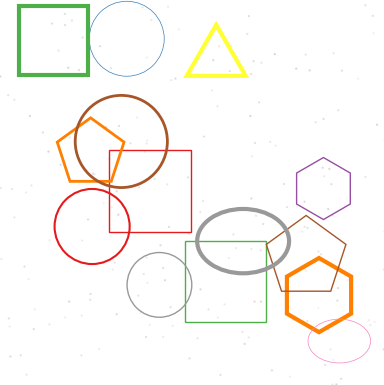[{"shape": "circle", "thickness": 1.5, "radius": 0.49, "center": [0.239, 0.412]}, {"shape": "square", "thickness": 1, "radius": 0.54, "center": [0.389, 0.504]}, {"shape": "circle", "thickness": 0.5, "radius": 0.49, "center": [0.329, 0.899]}, {"shape": "square", "thickness": 1, "radius": 0.53, "center": [0.586, 0.269]}, {"shape": "square", "thickness": 3, "radius": 0.45, "center": [0.138, 0.896]}, {"shape": "hexagon", "thickness": 1, "radius": 0.4, "center": [0.84, 0.51]}, {"shape": "pentagon", "thickness": 2, "radius": 0.46, "center": [0.235, 0.603]}, {"shape": "hexagon", "thickness": 3, "radius": 0.48, "center": [0.829, 0.233]}, {"shape": "triangle", "thickness": 3, "radius": 0.44, "center": [0.562, 0.847]}, {"shape": "circle", "thickness": 2, "radius": 0.6, "center": [0.315, 0.633]}, {"shape": "pentagon", "thickness": 1, "radius": 0.54, "center": [0.795, 0.332]}, {"shape": "oval", "thickness": 0.5, "radius": 0.41, "center": [0.881, 0.114]}, {"shape": "circle", "thickness": 1, "radius": 0.42, "center": [0.414, 0.26]}, {"shape": "oval", "thickness": 3, "radius": 0.6, "center": [0.631, 0.374]}]